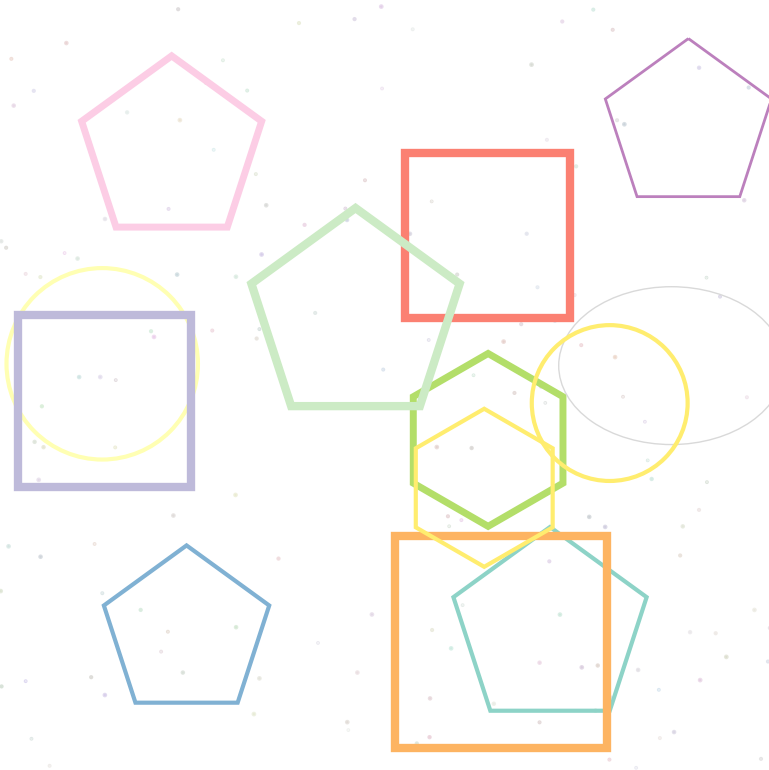[{"shape": "pentagon", "thickness": 1.5, "radius": 0.66, "center": [0.714, 0.184]}, {"shape": "circle", "thickness": 1.5, "radius": 0.62, "center": [0.133, 0.528]}, {"shape": "square", "thickness": 3, "radius": 0.56, "center": [0.136, 0.479]}, {"shape": "square", "thickness": 3, "radius": 0.54, "center": [0.633, 0.694]}, {"shape": "pentagon", "thickness": 1.5, "radius": 0.56, "center": [0.242, 0.179]}, {"shape": "square", "thickness": 3, "radius": 0.69, "center": [0.651, 0.166]}, {"shape": "hexagon", "thickness": 2.5, "radius": 0.56, "center": [0.634, 0.429]}, {"shape": "pentagon", "thickness": 2.5, "radius": 0.61, "center": [0.223, 0.805]}, {"shape": "oval", "thickness": 0.5, "radius": 0.73, "center": [0.872, 0.525]}, {"shape": "pentagon", "thickness": 1, "radius": 0.57, "center": [0.894, 0.836]}, {"shape": "pentagon", "thickness": 3, "radius": 0.71, "center": [0.462, 0.588]}, {"shape": "hexagon", "thickness": 1.5, "radius": 0.51, "center": [0.629, 0.366]}, {"shape": "circle", "thickness": 1.5, "radius": 0.51, "center": [0.792, 0.477]}]